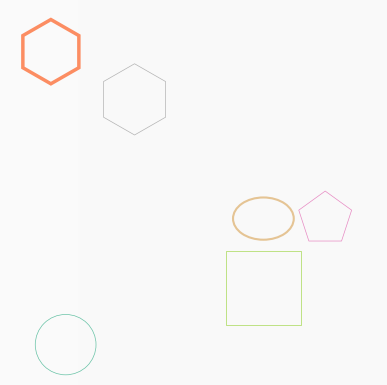[{"shape": "circle", "thickness": 0.5, "radius": 0.39, "center": [0.169, 0.105]}, {"shape": "hexagon", "thickness": 2.5, "radius": 0.42, "center": [0.131, 0.866]}, {"shape": "pentagon", "thickness": 0.5, "radius": 0.36, "center": [0.839, 0.432]}, {"shape": "square", "thickness": 0.5, "radius": 0.48, "center": [0.68, 0.252]}, {"shape": "oval", "thickness": 1.5, "radius": 0.39, "center": [0.68, 0.432]}, {"shape": "hexagon", "thickness": 0.5, "radius": 0.46, "center": [0.347, 0.742]}]